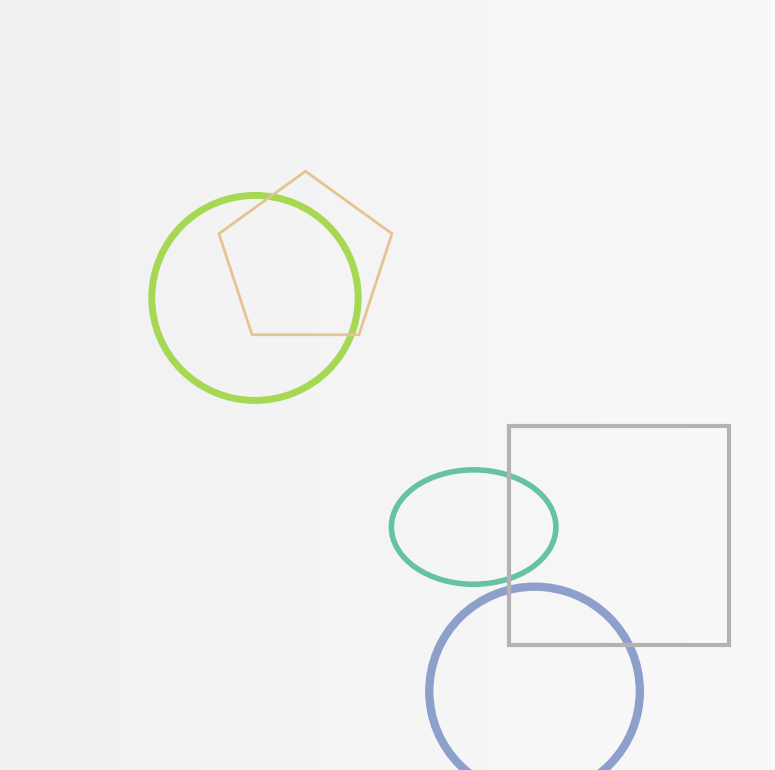[{"shape": "oval", "thickness": 2, "radius": 0.53, "center": [0.611, 0.316]}, {"shape": "circle", "thickness": 3, "radius": 0.68, "center": [0.69, 0.102]}, {"shape": "circle", "thickness": 2.5, "radius": 0.67, "center": [0.329, 0.613]}, {"shape": "pentagon", "thickness": 1, "radius": 0.59, "center": [0.394, 0.66]}, {"shape": "square", "thickness": 1.5, "radius": 0.71, "center": [0.799, 0.305]}]